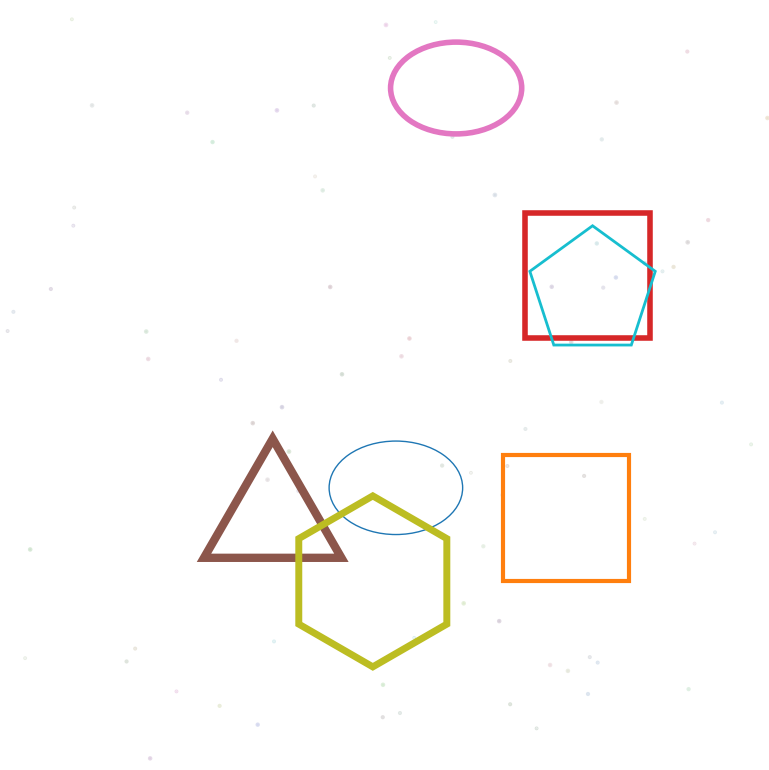[{"shape": "oval", "thickness": 0.5, "radius": 0.43, "center": [0.514, 0.366]}, {"shape": "square", "thickness": 1.5, "radius": 0.41, "center": [0.735, 0.327]}, {"shape": "square", "thickness": 2, "radius": 0.41, "center": [0.763, 0.643]}, {"shape": "triangle", "thickness": 3, "radius": 0.52, "center": [0.354, 0.327]}, {"shape": "oval", "thickness": 2, "radius": 0.43, "center": [0.592, 0.886]}, {"shape": "hexagon", "thickness": 2.5, "radius": 0.56, "center": [0.484, 0.245]}, {"shape": "pentagon", "thickness": 1, "radius": 0.43, "center": [0.77, 0.621]}]